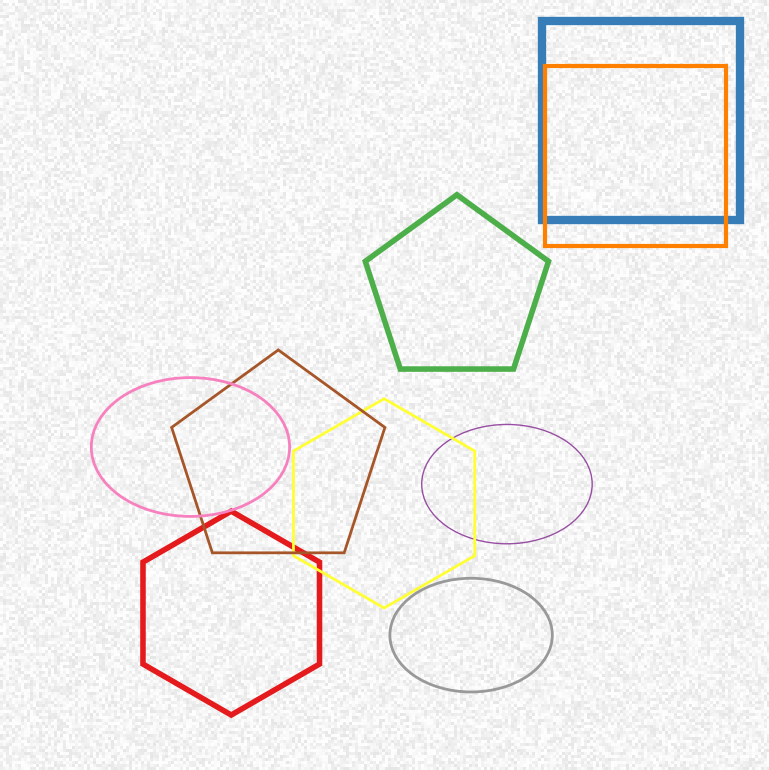[{"shape": "hexagon", "thickness": 2, "radius": 0.66, "center": [0.3, 0.204]}, {"shape": "square", "thickness": 3, "radius": 0.65, "center": [0.832, 0.843]}, {"shape": "pentagon", "thickness": 2, "radius": 0.63, "center": [0.593, 0.622]}, {"shape": "oval", "thickness": 0.5, "radius": 0.55, "center": [0.658, 0.371]}, {"shape": "square", "thickness": 1.5, "radius": 0.58, "center": [0.825, 0.798]}, {"shape": "hexagon", "thickness": 1, "radius": 0.68, "center": [0.499, 0.346]}, {"shape": "pentagon", "thickness": 1, "radius": 0.73, "center": [0.361, 0.4]}, {"shape": "oval", "thickness": 1, "radius": 0.64, "center": [0.247, 0.419]}, {"shape": "oval", "thickness": 1, "radius": 0.53, "center": [0.612, 0.175]}]